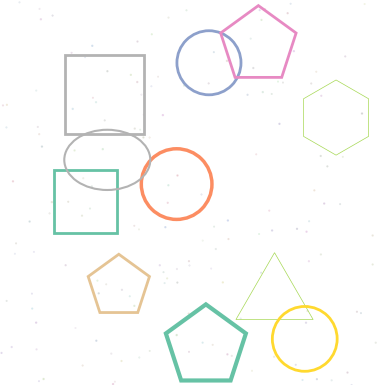[{"shape": "pentagon", "thickness": 3, "radius": 0.55, "center": [0.535, 0.1]}, {"shape": "square", "thickness": 2, "radius": 0.41, "center": [0.222, 0.477]}, {"shape": "circle", "thickness": 2.5, "radius": 0.46, "center": [0.459, 0.522]}, {"shape": "circle", "thickness": 2, "radius": 0.42, "center": [0.543, 0.837]}, {"shape": "pentagon", "thickness": 2, "radius": 0.52, "center": [0.671, 0.882]}, {"shape": "triangle", "thickness": 0.5, "radius": 0.58, "center": [0.713, 0.228]}, {"shape": "hexagon", "thickness": 0.5, "radius": 0.49, "center": [0.873, 0.695]}, {"shape": "circle", "thickness": 2, "radius": 0.42, "center": [0.792, 0.12]}, {"shape": "pentagon", "thickness": 2, "radius": 0.42, "center": [0.309, 0.256]}, {"shape": "oval", "thickness": 1.5, "radius": 0.56, "center": [0.279, 0.585]}, {"shape": "square", "thickness": 2, "radius": 0.51, "center": [0.271, 0.755]}]